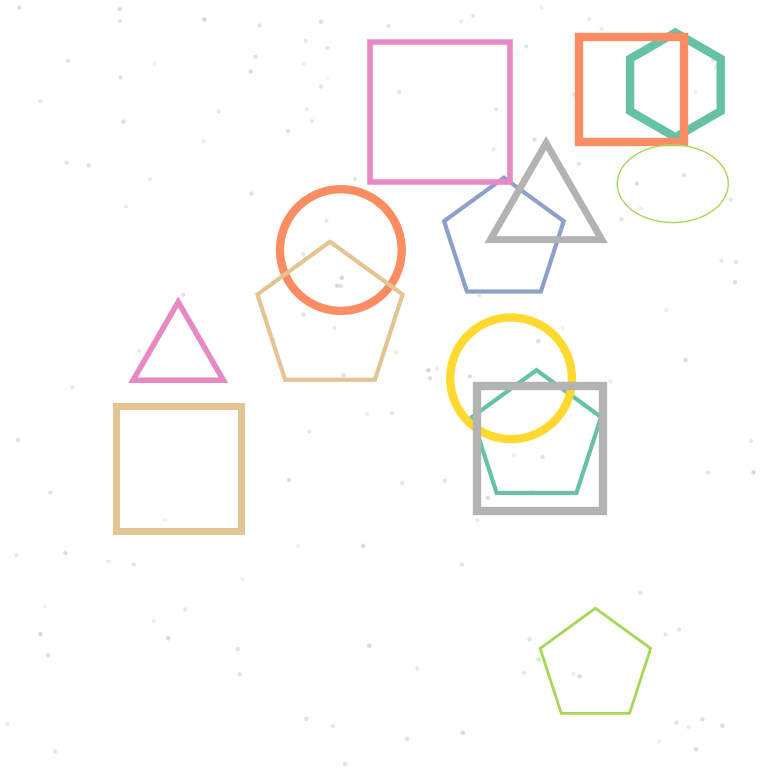[{"shape": "hexagon", "thickness": 3, "radius": 0.34, "center": [0.877, 0.89]}, {"shape": "pentagon", "thickness": 1.5, "radius": 0.44, "center": [0.697, 0.431]}, {"shape": "circle", "thickness": 3, "radius": 0.4, "center": [0.443, 0.675]}, {"shape": "square", "thickness": 3, "radius": 0.34, "center": [0.82, 0.884]}, {"shape": "pentagon", "thickness": 1.5, "radius": 0.41, "center": [0.654, 0.688]}, {"shape": "square", "thickness": 2, "radius": 0.45, "center": [0.571, 0.854]}, {"shape": "triangle", "thickness": 2, "radius": 0.34, "center": [0.231, 0.54]}, {"shape": "oval", "thickness": 0.5, "radius": 0.36, "center": [0.874, 0.761]}, {"shape": "pentagon", "thickness": 1, "radius": 0.38, "center": [0.773, 0.135]}, {"shape": "circle", "thickness": 3, "radius": 0.4, "center": [0.664, 0.509]}, {"shape": "pentagon", "thickness": 1.5, "radius": 0.5, "center": [0.429, 0.587]}, {"shape": "square", "thickness": 2.5, "radius": 0.4, "center": [0.232, 0.391]}, {"shape": "square", "thickness": 3, "radius": 0.41, "center": [0.701, 0.418]}, {"shape": "triangle", "thickness": 2.5, "radius": 0.42, "center": [0.709, 0.731]}]